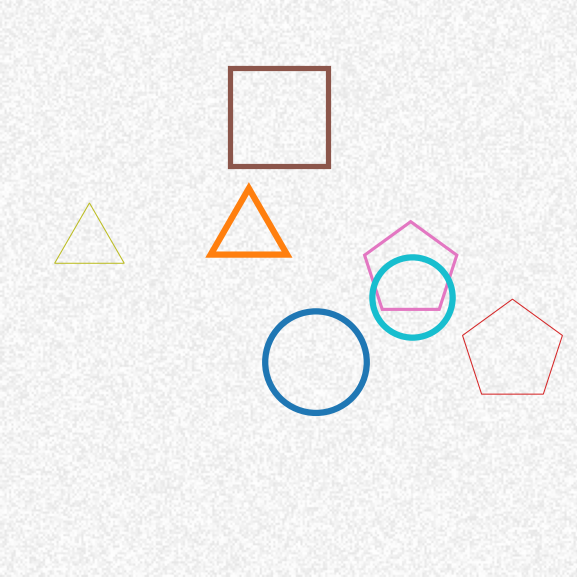[{"shape": "circle", "thickness": 3, "radius": 0.44, "center": [0.547, 0.372]}, {"shape": "triangle", "thickness": 3, "radius": 0.38, "center": [0.431, 0.596]}, {"shape": "pentagon", "thickness": 0.5, "radius": 0.45, "center": [0.887, 0.39]}, {"shape": "square", "thickness": 2.5, "radius": 0.43, "center": [0.484, 0.796]}, {"shape": "pentagon", "thickness": 1.5, "radius": 0.42, "center": [0.711, 0.531]}, {"shape": "triangle", "thickness": 0.5, "radius": 0.35, "center": [0.155, 0.578]}, {"shape": "circle", "thickness": 3, "radius": 0.35, "center": [0.714, 0.484]}]